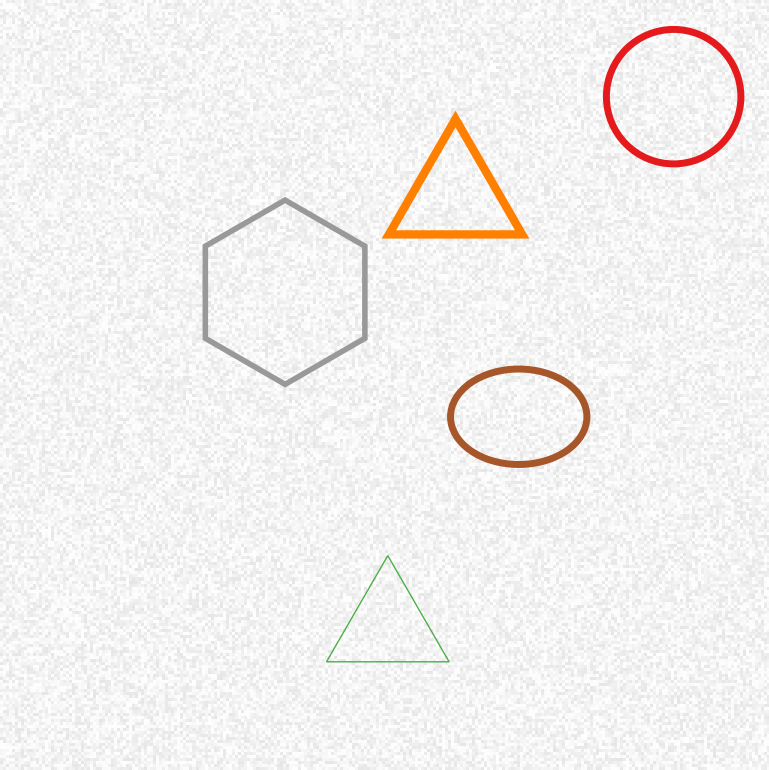[{"shape": "circle", "thickness": 2.5, "radius": 0.44, "center": [0.875, 0.874]}, {"shape": "triangle", "thickness": 0.5, "radius": 0.46, "center": [0.504, 0.186]}, {"shape": "triangle", "thickness": 3, "radius": 0.5, "center": [0.592, 0.746]}, {"shape": "oval", "thickness": 2.5, "radius": 0.44, "center": [0.674, 0.459]}, {"shape": "hexagon", "thickness": 2, "radius": 0.6, "center": [0.37, 0.62]}]